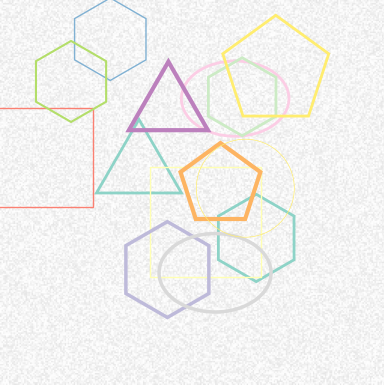[{"shape": "triangle", "thickness": 2, "radius": 0.64, "center": [0.361, 0.562]}, {"shape": "hexagon", "thickness": 2, "radius": 0.57, "center": [0.665, 0.382]}, {"shape": "square", "thickness": 1, "radius": 0.72, "center": [0.533, 0.423]}, {"shape": "hexagon", "thickness": 2.5, "radius": 0.62, "center": [0.435, 0.3]}, {"shape": "square", "thickness": 1, "radius": 0.64, "center": [0.113, 0.59]}, {"shape": "hexagon", "thickness": 1, "radius": 0.54, "center": [0.286, 0.898]}, {"shape": "pentagon", "thickness": 3, "radius": 0.55, "center": [0.573, 0.519]}, {"shape": "hexagon", "thickness": 1.5, "radius": 0.53, "center": [0.185, 0.788]}, {"shape": "oval", "thickness": 2, "radius": 0.7, "center": [0.611, 0.744]}, {"shape": "oval", "thickness": 2.5, "radius": 0.73, "center": [0.559, 0.291]}, {"shape": "triangle", "thickness": 3, "radius": 0.59, "center": [0.437, 0.721]}, {"shape": "hexagon", "thickness": 2, "radius": 0.51, "center": [0.629, 0.749]}, {"shape": "pentagon", "thickness": 2, "radius": 0.72, "center": [0.716, 0.816]}, {"shape": "circle", "thickness": 0.5, "radius": 0.64, "center": [0.637, 0.511]}]